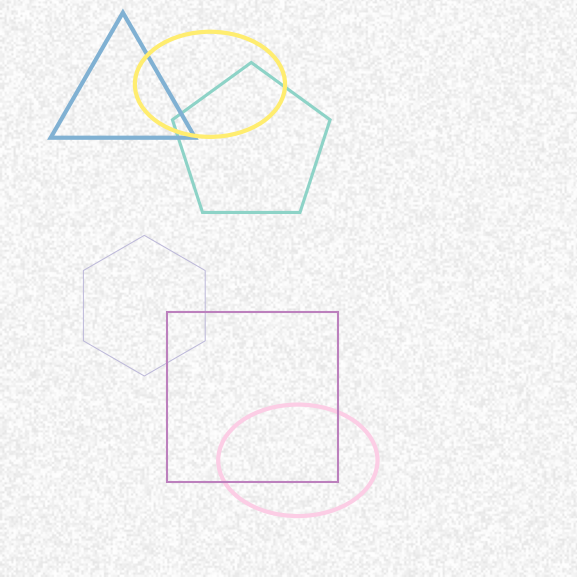[{"shape": "pentagon", "thickness": 1.5, "radius": 0.72, "center": [0.435, 0.747]}, {"shape": "hexagon", "thickness": 0.5, "radius": 0.61, "center": [0.25, 0.47]}, {"shape": "triangle", "thickness": 2, "radius": 0.72, "center": [0.213, 0.833]}, {"shape": "oval", "thickness": 2, "radius": 0.69, "center": [0.516, 0.202]}, {"shape": "square", "thickness": 1, "radius": 0.74, "center": [0.437, 0.312]}, {"shape": "oval", "thickness": 2, "radius": 0.65, "center": [0.364, 0.853]}]